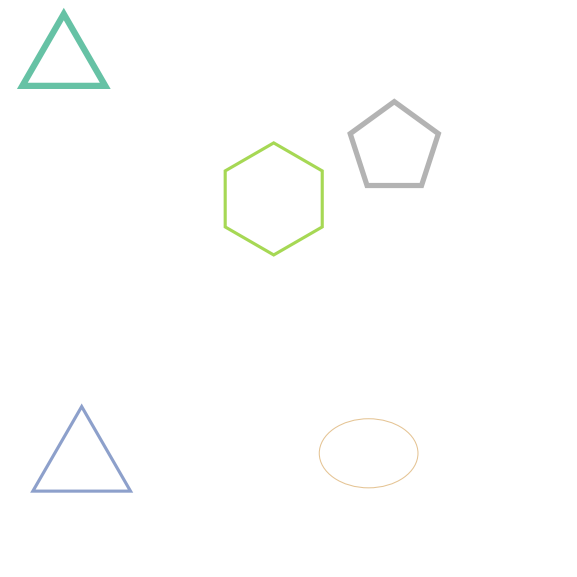[{"shape": "triangle", "thickness": 3, "radius": 0.41, "center": [0.11, 0.892]}, {"shape": "triangle", "thickness": 1.5, "radius": 0.49, "center": [0.141, 0.198]}, {"shape": "hexagon", "thickness": 1.5, "radius": 0.49, "center": [0.474, 0.655]}, {"shape": "oval", "thickness": 0.5, "radius": 0.43, "center": [0.638, 0.214]}, {"shape": "pentagon", "thickness": 2.5, "radius": 0.4, "center": [0.683, 0.743]}]